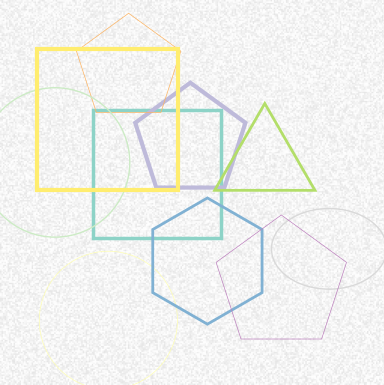[{"shape": "square", "thickness": 2.5, "radius": 0.83, "center": [0.407, 0.548]}, {"shape": "circle", "thickness": 0.5, "radius": 0.9, "center": [0.282, 0.168]}, {"shape": "pentagon", "thickness": 3, "radius": 0.75, "center": [0.494, 0.635]}, {"shape": "hexagon", "thickness": 2, "radius": 0.82, "center": [0.539, 0.322]}, {"shape": "pentagon", "thickness": 0.5, "radius": 0.71, "center": [0.334, 0.823]}, {"shape": "triangle", "thickness": 2, "radius": 0.75, "center": [0.688, 0.581]}, {"shape": "oval", "thickness": 1, "radius": 0.75, "center": [0.855, 0.354]}, {"shape": "pentagon", "thickness": 0.5, "radius": 0.89, "center": [0.731, 0.264]}, {"shape": "circle", "thickness": 1, "radius": 0.97, "center": [0.143, 0.578]}, {"shape": "square", "thickness": 3, "radius": 0.92, "center": [0.278, 0.69]}]